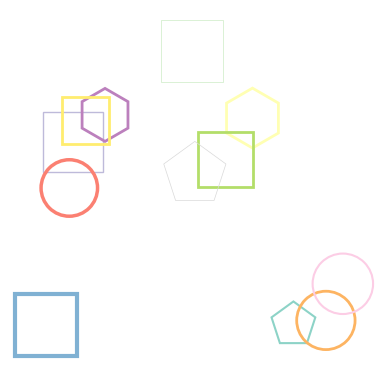[{"shape": "pentagon", "thickness": 1.5, "radius": 0.3, "center": [0.762, 0.157]}, {"shape": "hexagon", "thickness": 2, "radius": 0.39, "center": [0.656, 0.693]}, {"shape": "square", "thickness": 1, "radius": 0.38, "center": [0.19, 0.631]}, {"shape": "circle", "thickness": 2.5, "radius": 0.37, "center": [0.18, 0.512]}, {"shape": "square", "thickness": 3, "radius": 0.4, "center": [0.12, 0.156]}, {"shape": "circle", "thickness": 2, "radius": 0.38, "center": [0.846, 0.168]}, {"shape": "square", "thickness": 2, "radius": 0.36, "center": [0.585, 0.587]}, {"shape": "circle", "thickness": 1.5, "radius": 0.39, "center": [0.891, 0.263]}, {"shape": "pentagon", "thickness": 0.5, "radius": 0.42, "center": [0.506, 0.548]}, {"shape": "hexagon", "thickness": 2, "radius": 0.34, "center": [0.273, 0.702]}, {"shape": "square", "thickness": 0.5, "radius": 0.41, "center": [0.499, 0.867]}, {"shape": "square", "thickness": 2, "radius": 0.31, "center": [0.222, 0.687]}]